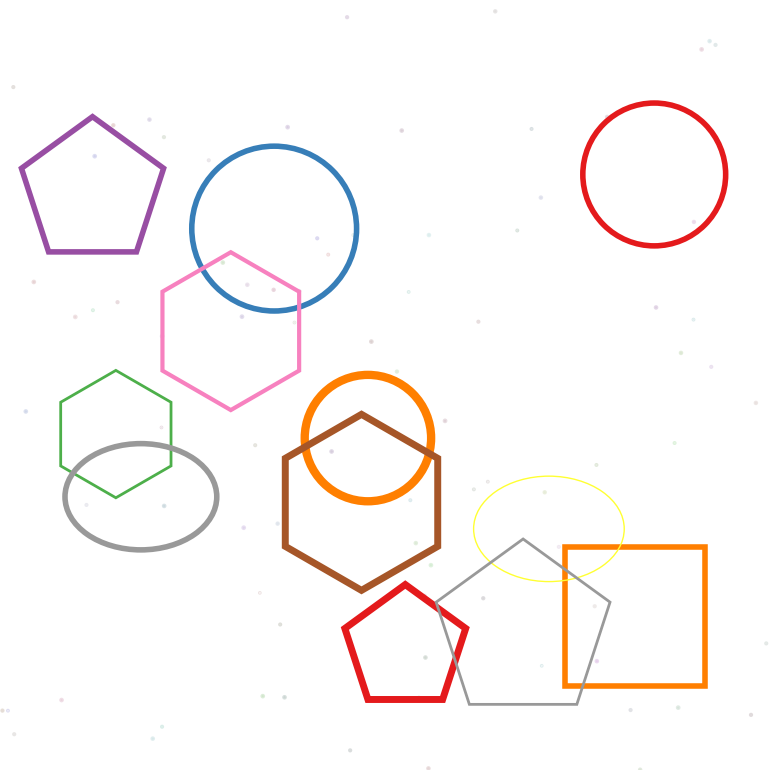[{"shape": "circle", "thickness": 2, "radius": 0.46, "center": [0.85, 0.773]}, {"shape": "pentagon", "thickness": 2.5, "radius": 0.41, "center": [0.526, 0.158]}, {"shape": "circle", "thickness": 2, "radius": 0.54, "center": [0.356, 0.703]}, {"shape": "hexagon", "thickness": 1, "radius": 0.41, "center": [0.15, 0.436]}, {"shape": "pentagon", "thickness": 2, "radius": 0.49, "center": [0.12, 0.751]}, {"shape": "square", "thickness": 2, "radius": 0.45, "center": [0.825, 0.199]}, {"shape": "circle", "thickness": 3, "radius": 0.41, "center": [0.478, 0.431]}, {"shape": "oval", "thickness": 0.5, "radius": 0.49, "center": [0.713, 0.313]}, {"shape": "hexagon", "thickness": 2.5, "radius": 0.57, "center": [0.469, 0.348]}, {"shape": "hexagon", "thickness": 1.5, "radius": 0.51, "center": [0.3, 0.57]}, {"shape": "pentagon", "thickness": 1, "radius": 0.59, "center": [0.679, 0.181]}, {"shape": "oval", "thickness": 2, "radius": 0.49, "center": [0.183, 0.355]}]